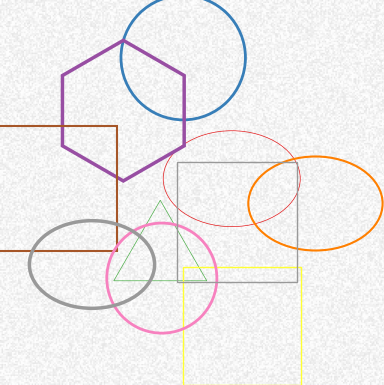[{"shape": "oval", "thickness": 0.5, "radius": 0.89, "center": [0.602, 0.536]}, {"shape": "circle", "thickness": 2, "radius": 0.81, "center": [0.476, 0.85]}, {"shape": "triangle", "thickness": 0.5, "radius": 0.7, "center": [0.416, 0.34]}, {"shape": "hexagon", "thickness": 2.5, "radius": 0.91, "center": [0.32, 0.713]}, {"shape": "oval", "thickness": 1.5, "radius": 0.87, "center": [0.819, 0.471]}, {"shape": "square", "thickness": 1, "radius": 0.77, "center": [0.629, 0.152]}, {"shape": "square", "thickness": 1.5, "radius": 0.81, "center": [0.141, 0.51]}, {"shape": "circle", "thickness": 2, "radius": 0.71, "center": [0.42, 0.278]}, {"shape": "oval", "thickness": 2.5, "radius": 0.81, "center": [0.239, 0.313]}, {"shape": "square", "thickness": 1, "radius": 0.78, "center": [0.616, 0.424]}]